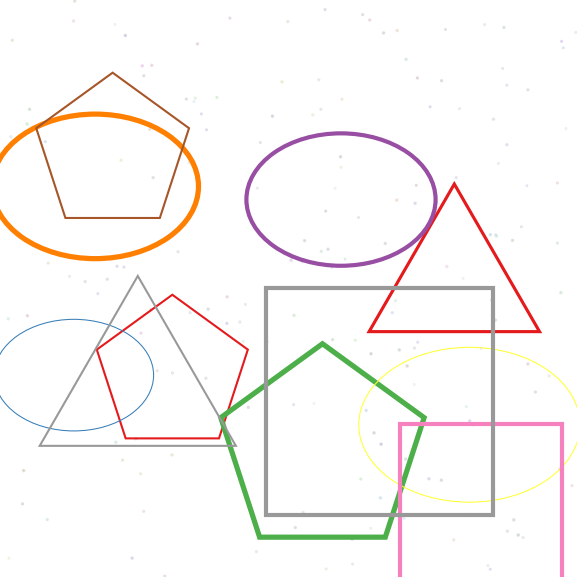[{"shape": "triangle", "thickness": 1.5, "radius": 0.85, "center": [0.787, 0.51]}, {"shape": "pentagon", "thickness": 1, "radius": 0.69, "center": [0.298, 0.351]}, {"shape": "oval", "thickness": 0.5, "radius": 0.69, "center": [0.128, 0.35]}, {"shape": "pentagon", "thickness": 2.5, "radius": 0.93, "center": [0.558, 0.219]}, {"shape": "oval", "thickness": 2, "radius": 0.82, "center": [0.59, 0.654]}, {"shape": "oval", "thickness": 2.5, "radius": 0.89, "center": [0.165, 0.676]}, {"shape": "oval", "thickness": 0.5, "radius": 0.96, "center": [0.813, 0.264]}, {"shape": "pentagon", "thickness": 1, "radius": 0.7, "center": [0.195, 0.734]}, {"shape": "square", "thickness": 2, "radius": 0.7, "center": [0.832, 0.125]}, {"shape": "square", "thickness": 2, "radius": 0.98, "center": [0.657, 0.303]}, {"shape": "triangle", "thickness": 1, "radius": 0.98, "center": [0.239, 0.325]}]